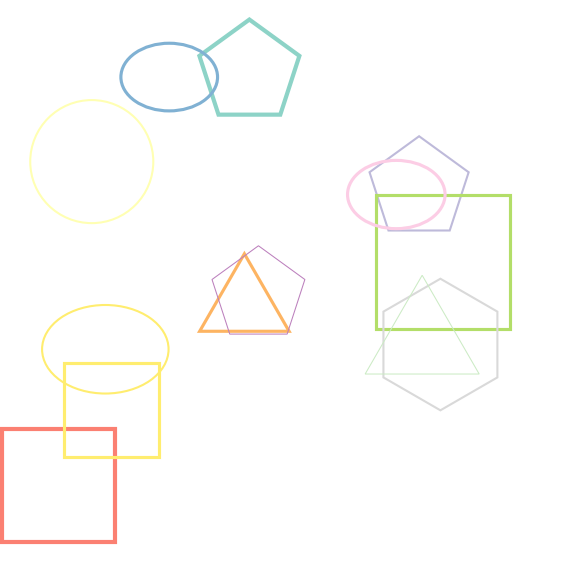[{"shape": "pentagon", "thickness": 2, "radius": 0.46, "center": [0.432, 0.874]}, {"shape": "circle", "thickness": 1, "radius": 0.53, "center": [0.159, 0.719]}, {"shape": "pentagon", "thickness": 1, "radius": 0.45, "center": [0.726, 0.673]}, {"shape": "square", "thickness": 2, "radius": 0.49, "center": [0.102, 0.158]}, {"shape": "oval", "thickness": 1.5, "radius": 0.42, "center": [0.293, 0.866]}, {"shape": "triangle", "thickness": 1.5, "radius": 0.45, "center": [0.423, 0.47]}, {"shape": "square", "thickness": 1.5, "radius": 0.58, "center": [0.767, 0.546]}, {"shape": "oval", "thickness": 1.5, "radius": 0.42, "center": [0.686, 0.662]}, {"shape": "hexagon", "thickness": 1, "radius": 0.57, "center": [0.763, 0.403]}, {"shape": "pentagon", "thickness": 0.5, "radius": 0.42, "center": [0.448, 0.489]}, {"shape": "triangle", "thickness": 0.5, "radius": 0.57, "center": [0.731, 0.408]}, {"shape": "square", "thickness": 1.5, "radius": 0.41, "center": [0.193, 0.289]}, {"shape": "oval", "thickness": 1, "radius": 0.55, "center": [0.182, 0.394]}]